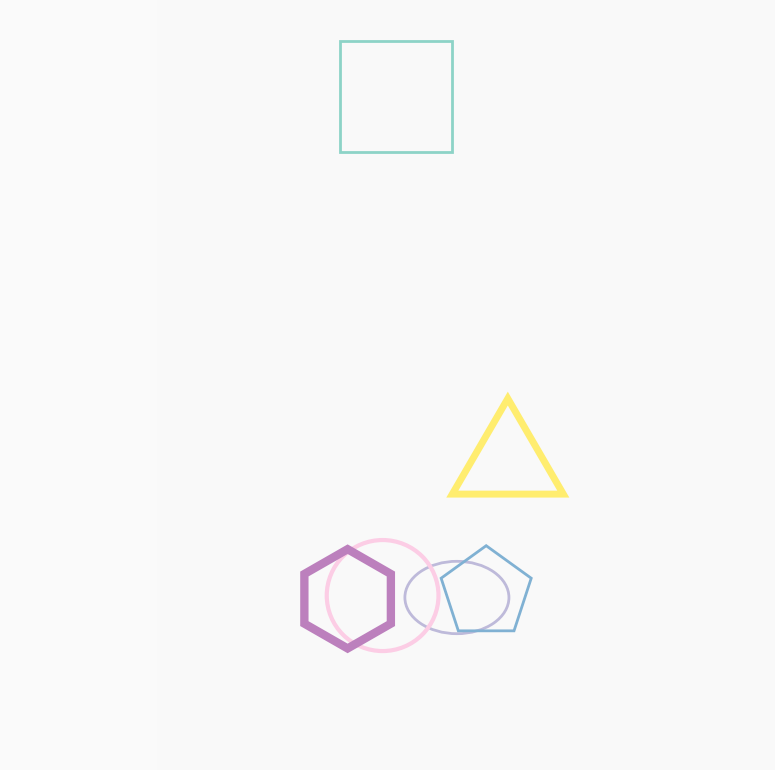[{"shape": "square", "thickness": 1, "radius": 0.36, "center": [0.511, 0.875]}, {"shape": "oval", "thickness": 1, "radius": 0.34, "center": [0.59, 0.224]}, {"shape": "pentagon", "thickness": 1, "radius": 0.31, "center": [0.627, 0.23]}, {"shape": "circle", "thickness": 1.5, "radius": 0.36, "center": [0.494, 0.227]}, {"shape": "hexagon", "thickness": 3, "radius": 0.32, "center": [0.449, 0.222]}, {"shape": "triangle", "thickness": 2.5, "radius": 0.41, "center": [0.655, 0.4]}]